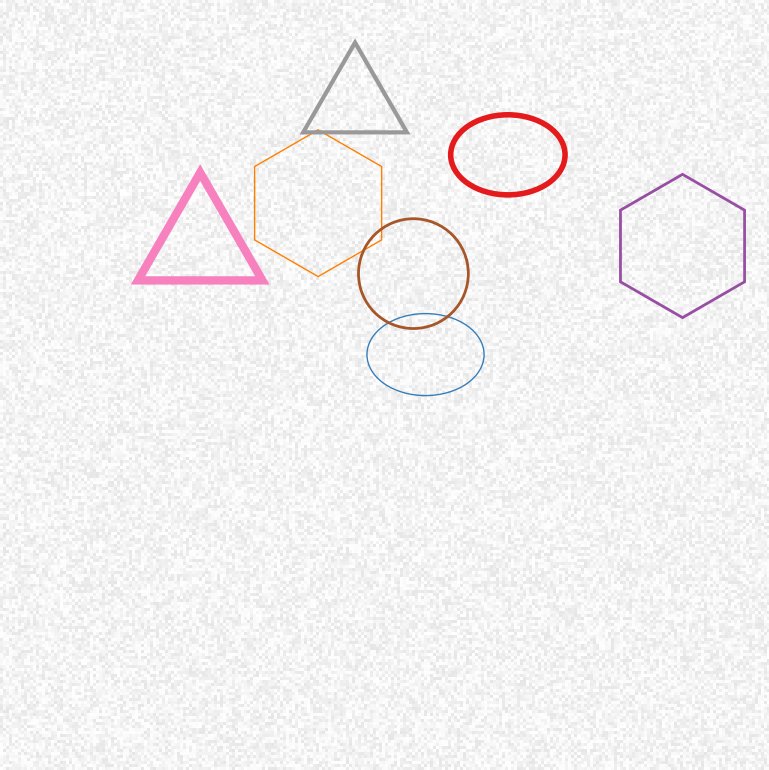[{"shape": "oval", "thickness": 2, "radius": 0.37, "center": [0.66, 0.799]}, {"shape": "oval", "thickness": 0.5, "radius": 0.38, "center": [0.553, 0.539]}, {"shape": "hexagon", "thickness": 1, "radius": 0.47, "center": [0.886, 0.681]}, {"shape": "hexagon", "thickness": 0.5, "radius": 0.48, "center": [0.413, 0.736]}, {"shape": "circle", "thickness": 1, "radius": 0.36, "center": [0.537, 0.645]}, {"shape": "triangle", "thickness": 3, "radius": 0.47, "center": [0.26, 0.683]}, {"shape": "triangle", "thickness": 1.5, "radius": 0.39, "center": [0.461, 0.867]}]